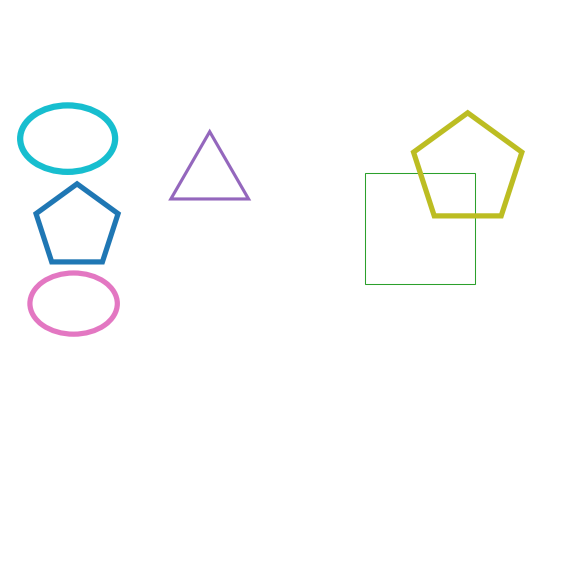[{"shape": "pentagon", "thickness": 2.5, "radius": 0.37, "center": [0.133, 0.606]}, {"shape": "square", "thickness": 0.5, "radius": 0.48, "center": [0.727, 0.603]}, {"shape": "triangle", "thickness": 1.5, "radius": 0.39, "center": [0.363, 0.693]}, {"shape": "oval", "thickness": 2.5, "radius": 0.38, "center": [0.127, 0.473]}, {"shape": "pentagon", "thickness": 2.5, "radius": 0.49, "center": [0.81, 0.705]}, {"shape": "oval", "thickness": 3, "radius": 0.41, "center": [0.117, 0.759]}]